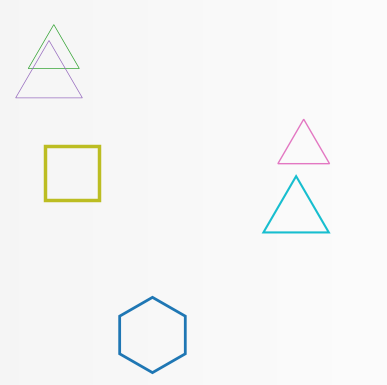[{"shape": "hexagon", "thickness": 2, "radius": 0.49, "center": [0.393, 0.13]}, {"shape": "triangle", "thickness": 0.5, "radius": 0.38, "center": [0.139, 0.86]}, {"shape": "triangle", "thickness": 0.5, "radius": 0.5, "center": [0.126, 0.795]}, {"shape": "triangle", "thickness": 1, "radius": 0.38, "center": [0.784, 0.613]}, {"shape": "square", "thickness": 2.5, "radius": 0.35, "center": [0.186, 0.55]}, {"shape": "triangle", "thickness": 1.5, "radius": 0.49, "center": [0.764, 0.445]}]